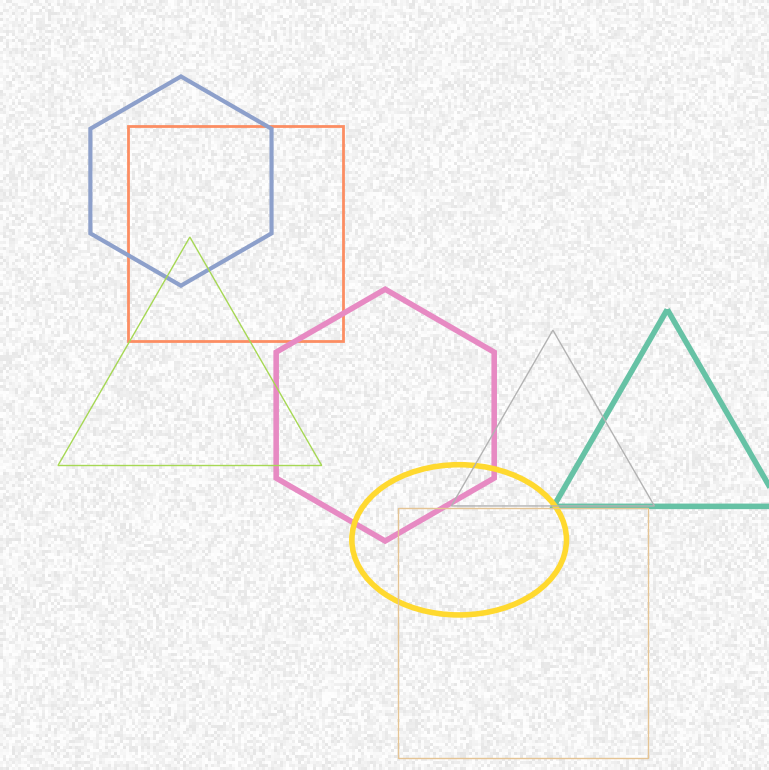[{"shape": "triangle", "thickness": 2, "radius": 0.85, "center": [0.867, 0.428]}, {"shape": "square", "thickness": 1, "radius": 0.7, "center": [0.306, 0.697]}, {"shape": "hexagon", "thickness": 1.5, "radius": 0.68, "center": [0.235, 0.765]}, {"shape": "hexagon", "thickness": 2, "radius": 0.82, "center": [0.5, 0.461]}, {"shape": "triangle", "thickness": 0.5, "radius": 0.99, "center": [0.247, 0.494]}, {"shape": "oval", "thickness": 2, "radius": 0.7, "center": [0.596, 0.299]}, {"shape": "square", "thickness": 0.5, "radius": 0.81, "center": [0.679, 0.178]}, {"shape": "triangle", "thickness": 0.5, "radius": 0.76, "center": [0.718, 0.419]}]